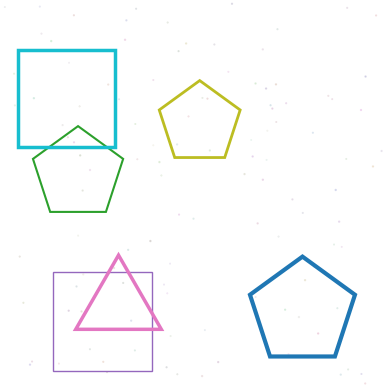[{"shape": "pentagon", "thickness": 3, "radius": 0.72, "center": [0.786, 0.19]}, {"shape": "pentagon", "thickness": 1.5, "radius": 0.62, "center": [0.203, 0.549]}, {"shape": "square", "thickness": 1, "radius": 0.64, "center": [0.266, 0.165]}, {"shape": "triangle", "thickness": 2.5, "radius": 0.64, "center": [0.308, 0.209]}, {"shape": "pentagon", "thickness": 2, "radius": 0.55, "center": [0.519, 0.68]}, {"shape": "square", "thickness": 2.5, "radius": 0.63, "center": [0.173, 0.745]}]